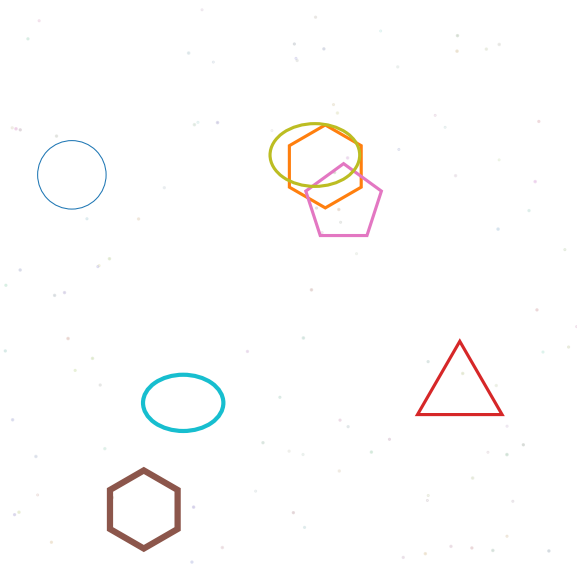[{"shape": "circle", "thickness": 0.5, "radius": 0.3, "center": [0.124, 0.696]}, {"shape": "hexagon", "thickness": 1.5, "radius": 0.36, "center": [0.563, 0.711]}, {"shape": "triangle", "thickness": 1.5, "radius": 0.42, "center": [0.796, 0.324]}, {"shape": "hexagon", "thickness": 3, "radius": 0.34, "center": [0.249, 0.117]}, {"shape": "pentagon", "thickness": 1.5, "radius": 0.34, "center": [0.595, 0.647]}, {"shape": "oval", "thickness": 1.5, "radius": 0.39, "center": [0.545, 0.731]}, {"shape": "oval", "thickness": 2, "radius": 0.35, "center": [0.317, 0.302]}]